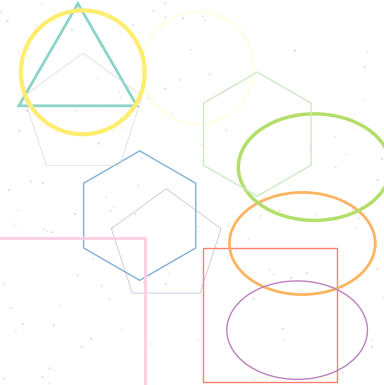[{"shape": "triangle", "thickness": 2, "radius": 0.89, "center": [0.202, 0.814]}, {"shape": "circle", "thickness": 0.5, "radius": 0.73, "center": [0.514, 0.824]}, {"shape": "pentagon", "thickness": 0.5, "radius": 0.75, "center": [0.432, 0.36]}, {"shape": "square", "thickness": 1, "radius": 0.87, "center": [0.702, 0.181]}, {"shape": "hexagon", "thickness": 1, "radius": 0.84, "center": [0.363, 0.44]}, {"shape": "oval", "thickness": 2, "radius": 0.95, "center": [0.785, 0.368]}, {"shape": "oval", "thickness": 2.5, "radius": 0.99, "center": [0.817, 0.566]}, {"shape": "square", "thickness": 2, "radius": 0.98, "center": [0.179, 0.185]}, {"shape": "pentagon", "thickness": 0.5, "radius": 0.81, "center": [0.216, 0.7]}, {"shape": "oval", "thickness": 1, "radius": 0.91, "center": [0.772, 0.142]}, {"shape": "hexagon", "thickness": 1, "radius": 0.81, "center": [0.668, 0.652]}, {"shape": "circle", "thickness": 3, "radius": 0.8, "center": [0.215, 0.812]}]